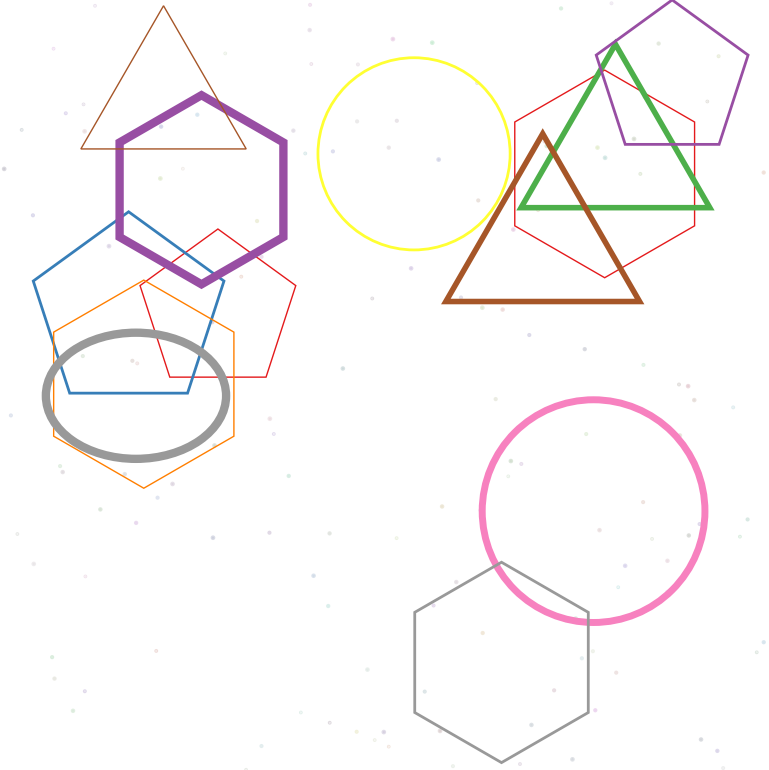[{"shape": "pentagon", "thickness": 0.5, "radius": 0.53, "center": [0.283, 0.596]}, {"shape": "hexagon", "thickness": 0.5, "radius": 0.67, "center": [0.785, 0.774]}, {"shape": "pentagon", "thickness": 1, "radius": 0.65, "center": [0.167, 0.595]}, {"shape": "triangle", "thickness": 2, "radius": 0.71, "center": [0.799, 0.801]}, {"shape": "hexagon", "thickness": 3, "radius": 0.61, "center": [0.262, 0.754]}, {"shape": "pentagon", "thickness": 1, "radius": 0.52, "center": [0.873, 0.896]}, {"shape": "hexagon", "thickness": 0.5, "radius": 0.68, "center": [0.187, 0.501]}, {"shape": "circle", "thickness": 1, "radius": 0.62, "center": [0.538, 0.8]}, {"shape": "triangle", "thickness": 0.5, "radius": 0.62, "center": [0.212, 0.869]}, {"shape": "triangle", "thickness": 2, "radius": 0.73, "center": [0.705, 0.681]}, {"shape": "circle", "thickness": 2.5, "radius": 0.72, "center": [0.771, 0.336]}, {"shape": "oval", "thickness": 3, "radius": 0.59, "center": [0.177, 0.486]}, {"shape": "hexagon", "thickness": 1, "radius": 0.65, "center": [0.651, 0.14]}]